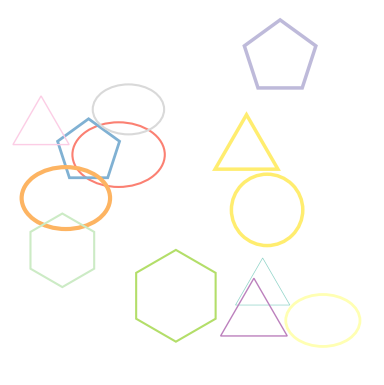[{"shape": "triangle", "thickness": 0.5, "radius": 0.41, "center": [0.682, 0.248]}, {"shape": "oval", "thickness": 2, "radius": 0.48, "center": [0.839, 0.168]}, {"shape": "pentagon", "thickness": 2.5, "radius": 0.49, "center": [0.728, 0.851]}, {"shape": "oval", "thickness": 1.5, "radius": 0.6, "center": [0.308, 0.598]}, {"shape": "pentagon", "thickness": 2, "radius": 0.42, "center": [0.23, 0.607]}, {"shape": "oval", "thickness": 3, "radius": 0.57, "center": [0.171, 0.485]}, {"shape": "hexagon", "thickness": 1.5, "radius": 0.6, "center": [0.457, 0.232]}, {"shape": "triangle", "thickness": 1, "radius": 0.42, "center": [0.107, 0.667]}, {"shape": "oval", "thickness": 1.5, "radius": 0.46, "center": [0.334, 0.716]}, {"shape": "triangle", "thickness": 1, "radius": 0.5, "center": [0.66, 0.177]}, {"shape": "hexagon", "thickness": 1.5, "radius": 0.48, "center": [0.162, 0.35]}, {"shape": "triangle", "thickness": 2.5, "radius": 0.47, "center": [0.64, 0.608]}, {"shape": "circle", "thickness": 2.5, "radius": 0.46, "center": [0.694, 0.455]}]